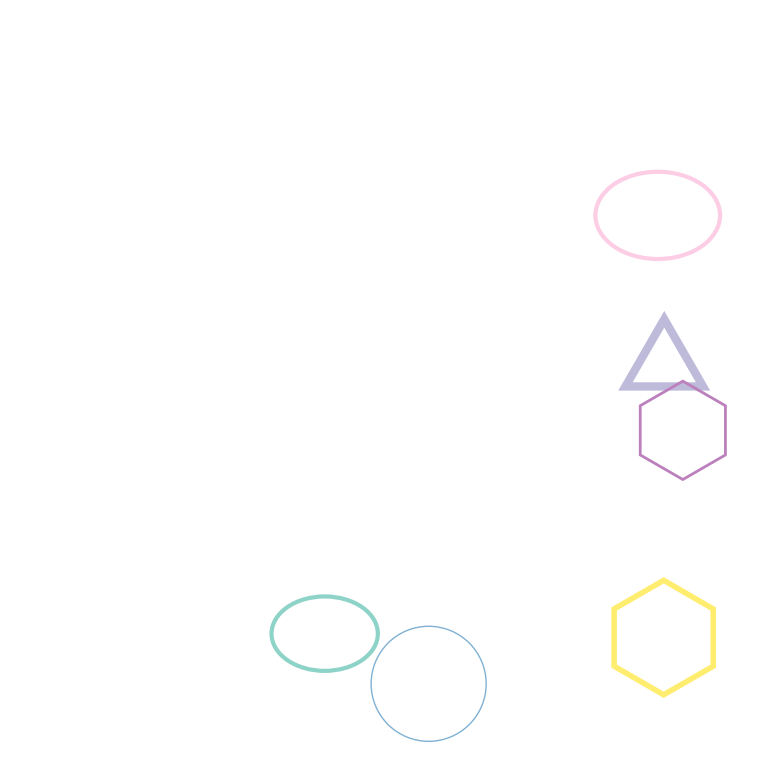[{"shape": "oval", "thickness": 1.5, "radius": 0.35, "center": [0.422, 0.177]}, {"shape": "triangle", "thickness": 3, "radius": 0.29, "center": [0.863, 0.527]}, {"shape": "circle", "thickness": 0.5, "radius": 0.37, "center": [0.557, 0.112]}, {"shape": "oval", "thickness": 1.5, "radius": 0.4, "center": [0.854, 0.72]}, {"shape": "hexagon", "thickness": 1, "radius": 0.32, "center": [0.887, 0.441]}, {"shape": "hexagon", "thickness": 2, "radius": 0.37, "center": [0.862, 0.172]}]